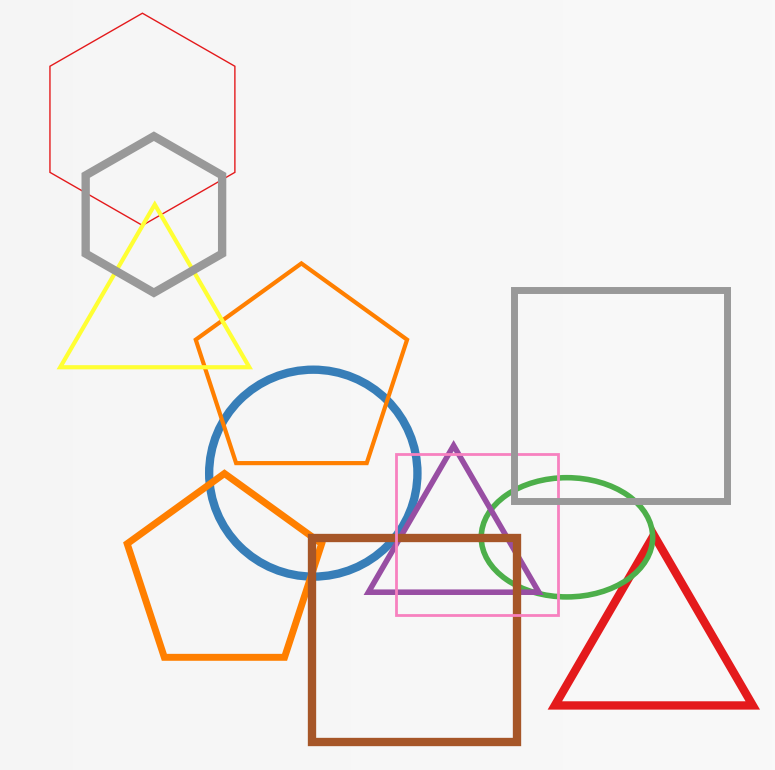[{"shape": "triangle", "thickness": 3, "radius": 0.74, "center": [0.844, 0.158]}, {"shape": "hexagon", "thickness": 0.5, "radius": 0.69, "center": [0.184, 0.845]}, {"shape": "circle", "thickness": 3, "radius": 0.67, "center": [0.404, 0.386]}, {"shape": "oval", "thickness": 2, "radius": 0.55, "center": [0.732, 0.302]}, {"shape": "triangle", "thickness": 2, "radius": 0.63, "center": [0.585, 0.294]}, {"shape": "pentagon", "thickness": 1.5, "radius": 0.72, "center": [0.389, 0.515]}, {"shape": "pentagon", "thickness": 2.5, "radius": 0.66, "center": [0.29, 0.253]}, {"shape": "triangle", "thickness": 1.5, "radius": 0.7, "center": [0.2, 0.594]}, {"shape": "square", "thickness": 3, "radius": 0.66, "center": [0.535, 0.168]}, {"shape": "square", "thickness": 1, "radius": 0.52, "center": [0.615, 0.306]}, {"shape": "hexagon", "thickness": 3, "radius": 0.51, "center": [0.199, 0.721]}, {"shape": "square", "thickness": 2.5, "radius": 0.69, "center": [0.8, 0.486]}]